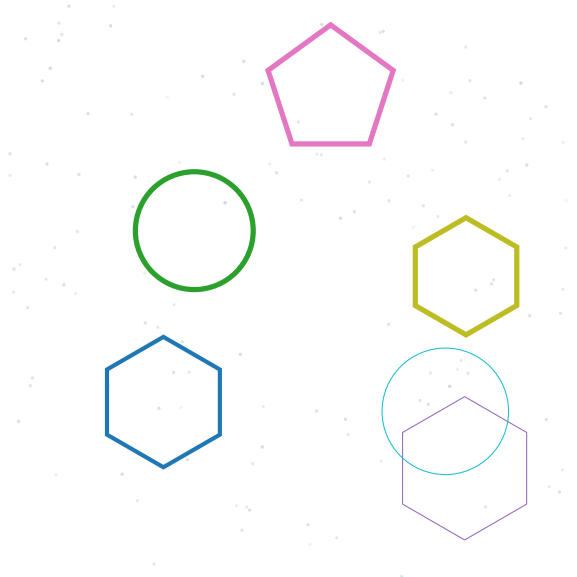[{"shape": "hexagon", "thickness": 2, "radius": 0.56, "center": [0.283, 0.303]}, {"shape": "circle", "thickness": 2.5, "radius": 0.51, "center": [0.336, 0.6]}, {"shape": "hexagon", "thickness": 0.5, "radius": 0.62, "center": [0.805, 0.188]}, {"shape": "pentagon", "thickness": 2.5, "radius": 0.57, "center": [0.573, 0.842]}, {"shape": "hexagon", "thickness": 2.5, "radius": 0.51, "center": [0.807, 0.521]}, {"shape": "circle", "thickness": 0.5, "radius": 0.55, "center": [0.771, 0.287]}]